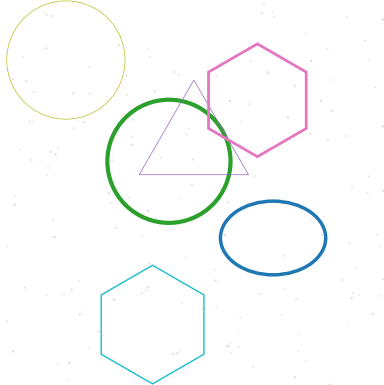[{"shape": "oval", "thickness": 2.5, "radius": 0.68, "center": [0.709, 0.382]}, {"shape": "circle", "thickness": 3, "radius": 0.8, "center": [0.439, 0.581]}, {"shape": "triangle", "thickness": 0.5, "radius": 0.82, "center": [0.503, 0.628]}, {"shape": "hexagon", "thickness": 2, "radius": 0.73, "center": [0.669, 0.74]}, {"shape": "circle", "thickness": 0.5, "radius": 0.77, "center": [0.171, 0.844]}, {"shape": "hexagon", "thickness": 1, "radius": 0.77, "center": [0.396, 0.157]}]